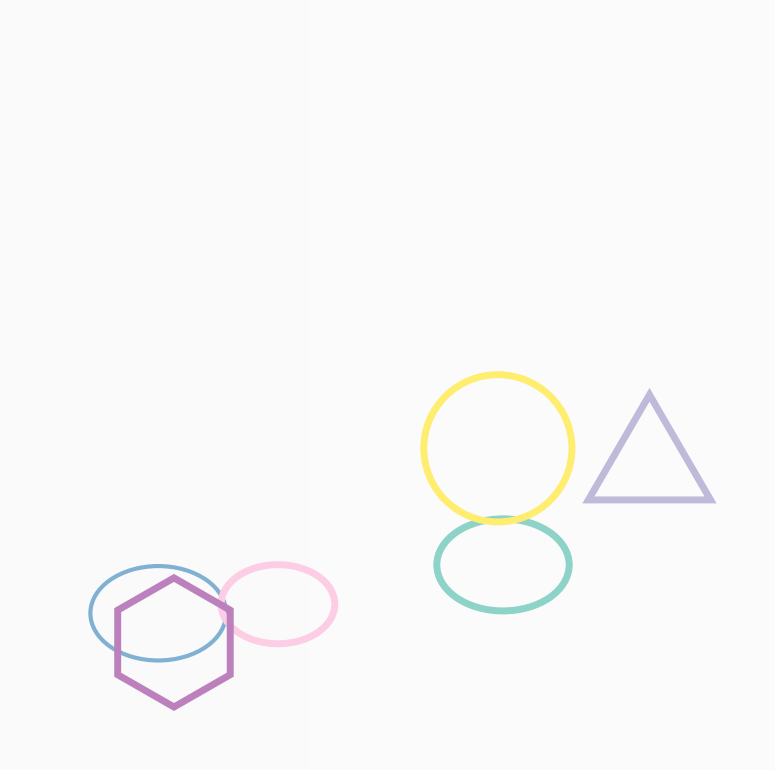[{"shape": "oval", "thickness": 2.5, "radius": 0.43, "center": [0.649, 0.266]}, {"shape": "triangle", "thickness": 2.5, "radius": 0.46, "center": [0.838, 0.396]}, {"shape": "oval", "thickness": 1.5, "radius": 0.44, "center": [0.204, 0.204]}, {"shape": "oval", "thickness": 2.5, "radius": 0.37, "center": [0.359, 0.215]}, {"shape": "hexagon", "thickness": 2.5, "radius": 0.42, "center": [0.224, 0.166]}, {"shape": "circle", "thickness": 2.5, "radius": 0.48, "center": [0.642, 0.418]}]